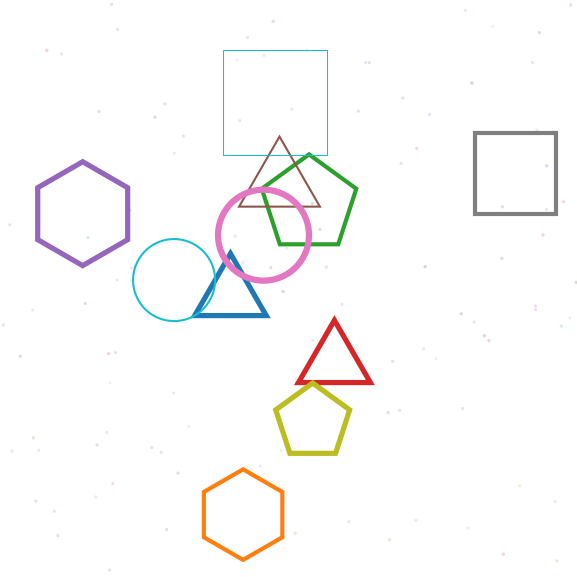[{"shape": "triangle", "thickness": 2.5, "radius": 0.36, "center": [0.399, 0.488]}, {"shape": "hexagon", "thickness": 2, "radius": 0.39, "center": [0.421, 0.108]}, {"shape": "pentagon", "thickness": 2, "radius": 0.43, "center": [0.535, 0.646]}, {"shape": "triangle", "thickness": 2.5, "radius": 0.36, "center": [0.579, 0.373]}, {"shape": "hexagon", "thickness": 2.5, "radius": 0.45, "center": [0.143, 0.629]}, {"shape": "triangle", "thickness": 1, "radius": 0.4, "center": [0.484, 0.682]}, {"shape": "circle", "thickness": 3, "radius": 0.39, "center": [0.456, 0.592]}, {"shape": "square", "thickness": 2, "radius": 0.35, "center": [0.893, 0.698]}, {"shape": "pentagon", "thickness": 2.5, "radius": 0.34, "center": [0.541, 0.269]}, {"shape": "square", "thickness": 0.5, "radius": 0.45, "center": [0.477, 0.822]}, {"shape": "circle", "thickness": 1, "radius": 0.36, "center": [0.301, 0.514]}]